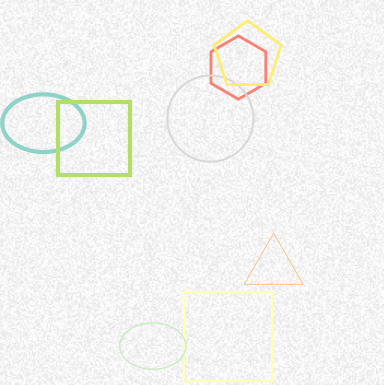[{"shape": "oval", "thickness": 3, "radius": 0.54, "center": [0.113, 0.68]}, {"shape": "square", "thickness": 1.5, "radius": 0.57, "center": [0.592, 0.126]}, {"shape": "hexagon", "thickness": 2, "radius": 0.41, "center": [0.619, 0.825]}, {"shape": "triangle", "thickness": 0.5, "radius": 0.44, "center": [0.711, 0.306]}, {"shape": "square", "thickness": 3, "radius": 0.47, "center": [0.244, 0.64]}, {"shape": "circle", "thickness": 1.5, "radius": 0.56, "center": [0.547, 0.692]}, {"shape": "oval", "thickness": 1, "radius": 0.43, "center": [0.397, 0.101]}, {"shape": "pentagon", "thickness": 2, "radius": 0.46, "center": [0.643, 0.854]}]